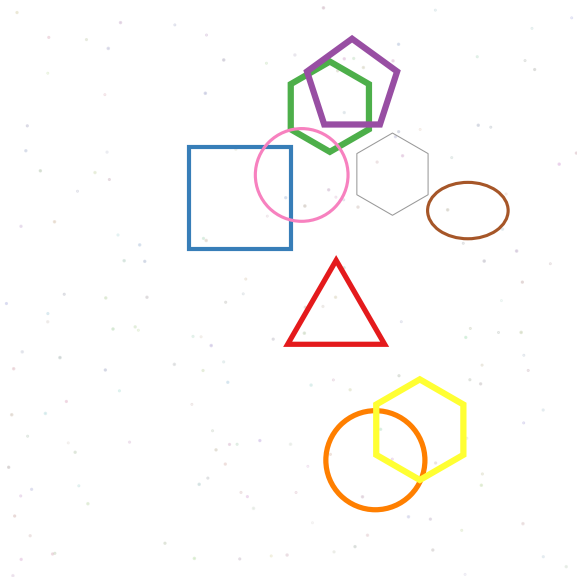[{"shape": "triangle", "thickness": 2.5, "radius": 0.48, "center": [0.582, 0.451]}, {"shape": "square", "thickness": 2, "radius": 0.44, "center": [0.415, 0.656]}, {"shape": "hexagon", "thickness": 3, "radius": 0.39, "center": [0.571, 0.814]}, {"shape": "pentagon", "thickness": 3, "radius": 0.41, "center": [0.61, 0.85]}, {"shape": "circle", "thickness": 2.5, "radius": 0.43, "center": [0.65, 0.202]}, {"shape": "hexagon", "thickness": 3, "radius": 0.44, "center": [0.727, 0.255]}, {"shape": "oval", "thickness": 1.5, "radius": 0.35, "center": [0.81, 0.635]}, {"shape": "circle", "thickness": 1.5, "radius": 0.4, "center": [0.522, 0.696]}, {"shape": "hexagon", "thickness": 0.5, "radius": 0.36, "center": [0.68, 0.698]}]